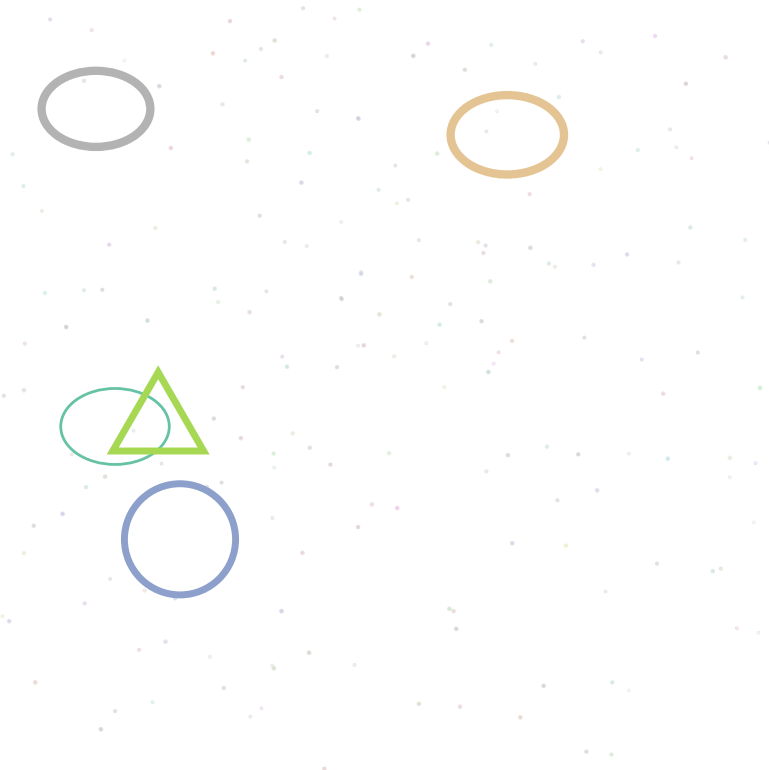[{"shape": "oval", "thickness": 1, "radius": 0.35, "center": [0.149, 0.446]}, {"shape": "circle", "thickness": 2.5, "radius": 0.36, "center": [0.234, 0.3]}, {"shape": "triangle", "thickness": 2.5, "radius": 0.34, "center": [0.205, 0.448]}, {"shape": "oval", "thickness": 3, "radius": 0.37, "center": [0.659, 0.825]}, {"shape": "oval", "thickness": 3, "radius": 0.35, "center": [0.125, 0.859]}]